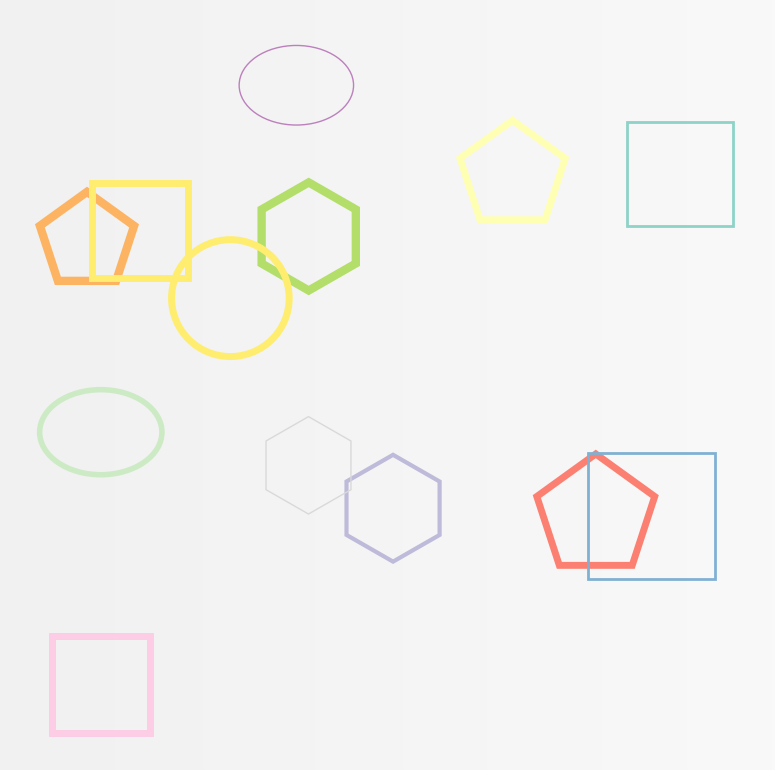[{"shape": "square", "thickness": 1, "radius": 0.34, "center": [0.877, 0.774]}, {"shape": "pentagon", "thickness": 2.5, "radius": 0.36, "center": [0.661, 0.772]}, {"shape": "hexagon", "thickness": 1.5, "radius": 0.35, "center": [0.507, 0.34]}, {"shape": "pentagon", "thickness": 2.5, "radius": 0.4, "center": [0.769, 0.33]}, {"shape": "square", "thickness": 1, "radius": 0.41, "center": [0.841, 0.329]}, {"shape": "pentagon", "thickness": 3, "radius": 0.32, "center": [0.112, 0.687]}, {"shape": "hexagon", "thickness": 3, "radius": 0.35, "center": [0.398, 0.693]}, {"shape": "square", "thickness": 2.5, "radius": 0.31, "center": [0.13, 0.111]}, {"shape": "hexagon", "thickness": 0.5, "radius": 0.32, "center": [0.398, 0.396]}, {"shape": "oval", "thickness": 0.5, "radius": 0.37, "center": [0.382, 0.889]}, {"shape": "oval", "thickness": 2, "radius": 0.39, "center": [0.13, 0.439]}, {"shape": "square", "thickness": 2.5, "radius": 0.31, "center": [0.181, 0.701]}, {"shape": "circle", "thickness": 2.5, "radius": 0.38, "center": [0.297, 0.613]}]